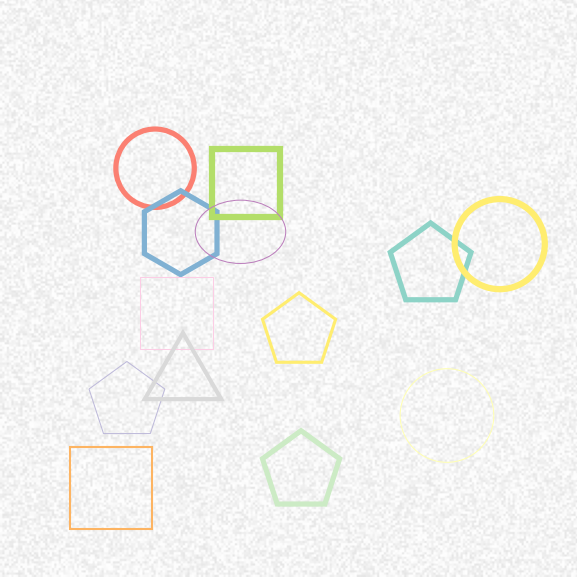[{"shape": "pentagon", "thickness": 2.5, "radius": 0.37, "center": [0.746, 0.54]}, {"shape": "circle", "thickness": 0.5, "radius": 0.41, "center": [0.774, 0.28]}, {"shape": "pentagon", "thickness": 0.5, "radius": 0.34, "center": [0.22, 0.304]}, {"shape": "circle", "thickness": 2.5, "radius": 0.34, "center": [0.269, 0.708]}, {"shape": "hexagon", "thickness": 2.5, "radius": 0.36, "center": [0.313, 0.596]}, {"shape": "square", "thickness": 1, "radius": 0.36, "center": [0.193, 0.153]}, {"shape": "square", "thickness": 3, "radius": 0.29, "center": [0.426, 0.682]}, {"shape": "square", "thickness": 0.5, "radius": 0.31, "center": [0.305, 0.457]}, {"shape": "triangle", "thickness": 2, "radius": 0.38, "center": [0.317, 0.346]}, {"shape": "oval", "thickness": 0.5, "radius": 0.39, "center": [0.416, 0.598]}, {"shape": "pentagon", "thickness": 2.5, "radius": 0.35, "center": [0.521, 0.183]}, {"shape": "pentagon", "thickness": 1.5, "radius": 0.33, "center": [0.518, 0.426]}, {"shape": "circle", "thickness": 3, "radius": 0.39, "center": [0.865, 0.576]}]